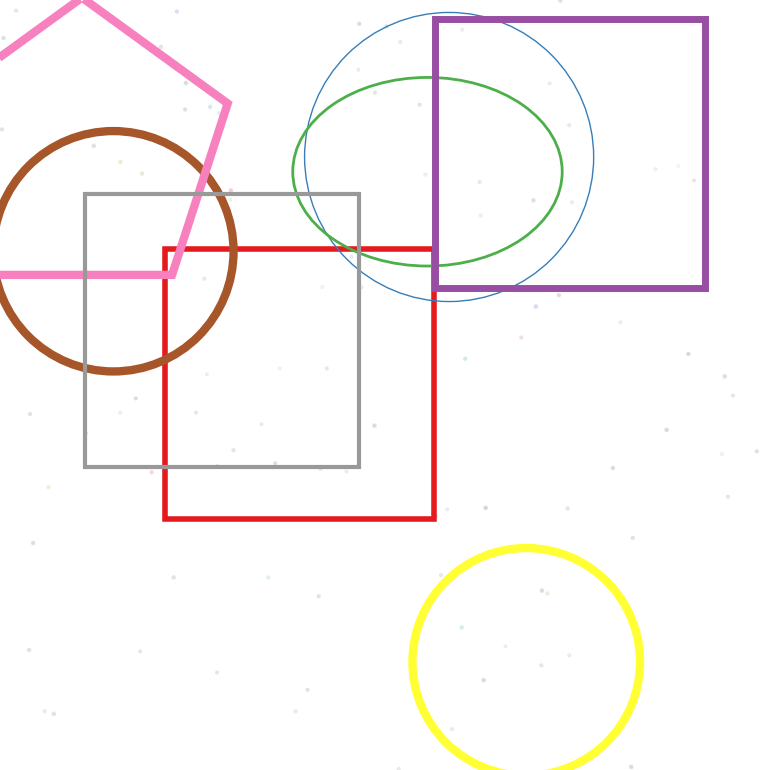[{"shape": "square", "thickness": 2, "radius": 0.88, "center": [0.389, 0.501]}, {"shape": "circle", "thickness": 0.5, "radius": 0.94, "center": [0.583, 0.796]}, {"shape": "oval", "thickness": 1, "radius": 0.87, "center": [0.555, 0.777]}, {"shape": "square", "thickness": 2.5, "radius": 0.88, "center": [0.74, 0.801]}, {"shape": "circle", "thickness": 3, "radius": 0.74, "center": [0.683, 0.14]}, {"shape": "circle", "thickness": 3, "radius": 0.78, "center": [0.147, 0.674]}, {"shape": "pentagon", "thickness": 3, "radius": 1.0, "center": [0.106, 0.804]}, {"shape": "square", "thickness": 1.5, "radius": 0.89, "center": [0.288, 0.571]}]